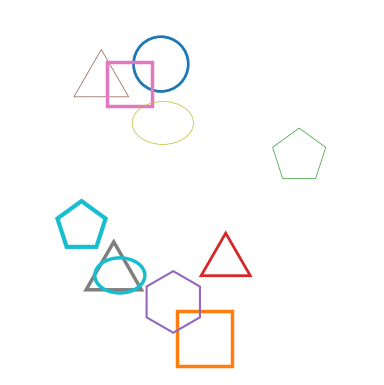[{"shape": "circle", "thickness": 2, "radius": 0.36, "center": [0.418, 0.834]}, {"shape": "square", "thickness": 2.5, "radius": 0.36, "center": [0.531, 0.121]}, {"shape": "pentagon", "thickness": 0.5, "radius": 0.36, "center": [0.777, 0.595]}, {"shape": "triangle", "thickness": 2, "radius": 0.37, "center": [0.586, 0.321]}, {"shape": "hexagon", "thickness": 1.5, "radius": 0.4, "center": [0.45, 0.216]}, {"shape": "triangle", "thickness": 0.5, "radius": 0.41, "center": [0.263, 0.79]}, {"shape": "square", "thickness": 2.5, "radius": 0.29, "center": [0.337, 0.782]}, {"shape": "triangle", "thickness": 2.5, "radius": 0.41, "center": [0.296, 0.289]}, {"shape": "oval", "thickness": 0.5, "radius": 0.4, "center": [0.423, 0.681]}, {"shape": "pentagon", "thickness": 3, "radius": 0.33, "center": [0.212, 0.412]}, {"shape": "oval", "thickness": 2.5, "radius": 0.33, "center": [0.311, 0.285]}]